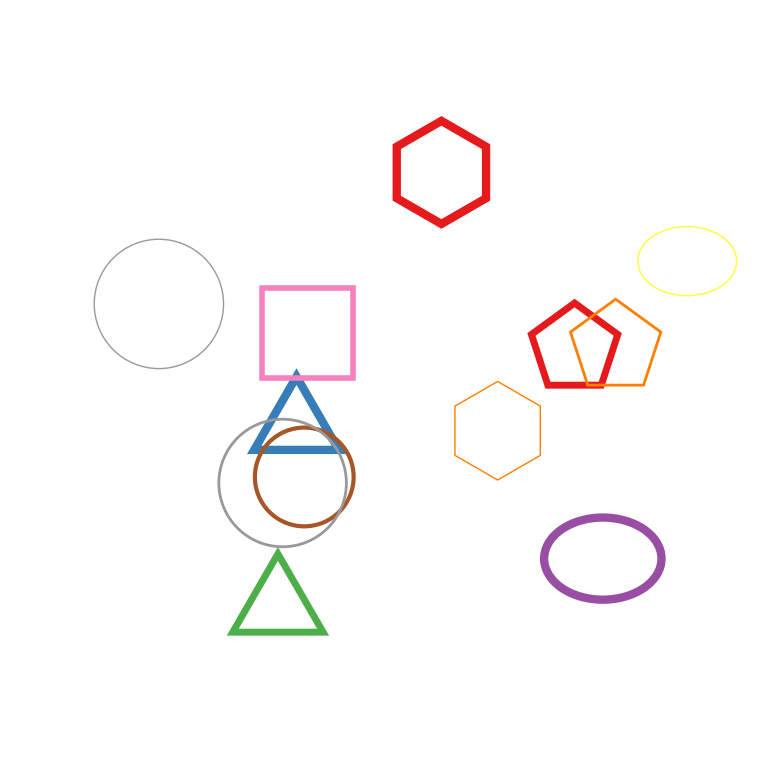[{"shape": "hexagon", "thickness": 3, "radius": 0.33, "center": [0.573, 0.776]}, {"shape": "pentagon", "thickness": 2.5, "radius": 0.29, "center": [0.746, 0.547]}, {"shape": "triangle", "thickness": 3, "radius": 0.32, "center": [0.385, 0.447]}, {"shape": "triangle", "thickness": 2.5, "radius": 0.34, "center": [0.361, 0.213]}, {"shape": "oval", "thickness": 3, "radius": 0.38, "center": [0.783, 0.275]}, {"shape": "hexagon", "thickness": 0.5, "radius": 0.32, "center": [0.646, 0.441]}, {"shape": "pentagon", "thickness": 1, "radius": 0.31, "center": [0.8, 0.55]}, {"shape": "oval", "thickness": 0.5, "radius": 0.32, "center": [0.892, 0.661]}, {"shape": "circle", "thickness": 1.5, "radius": 0.32, "center": [0.395, 0.381]}, {"shape": "square", "thickness": 2, "radius": 0.29, "center": [0.399, 0.567]}, {"shape": "circle", "thickness": 1, "radius": 0.41, "center": [0.367, 0.373]}, {"shape": "circle", "thickness": 0.5, "radius": 0.42, "center": [0.206, 0.605]}]